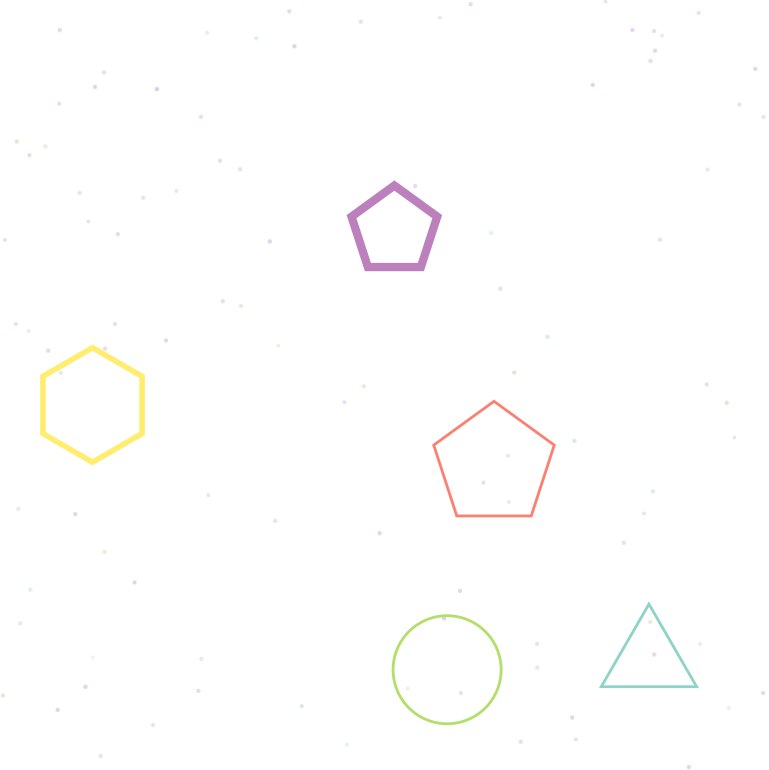[{"shape": "triangle", "thickness": 1, "radius": 0.36, "center": [0.843, 0.144]}, {"shape": "pentagon", "thickness": 1, "radius": 0.41, "center": [0.642, 0.397]}, {"shape": "circle", "thickness": 1, "radius": 0.35, "center": [0.581, 0.13]}, {"shape": "pentagon", "thickness": 3, "radius": 0.29, "center": [0.512, 0.701]}, {"shape": "hexagon", "thickness": 2, "radius": 0.37, "center": [0.12, 0.474]}]